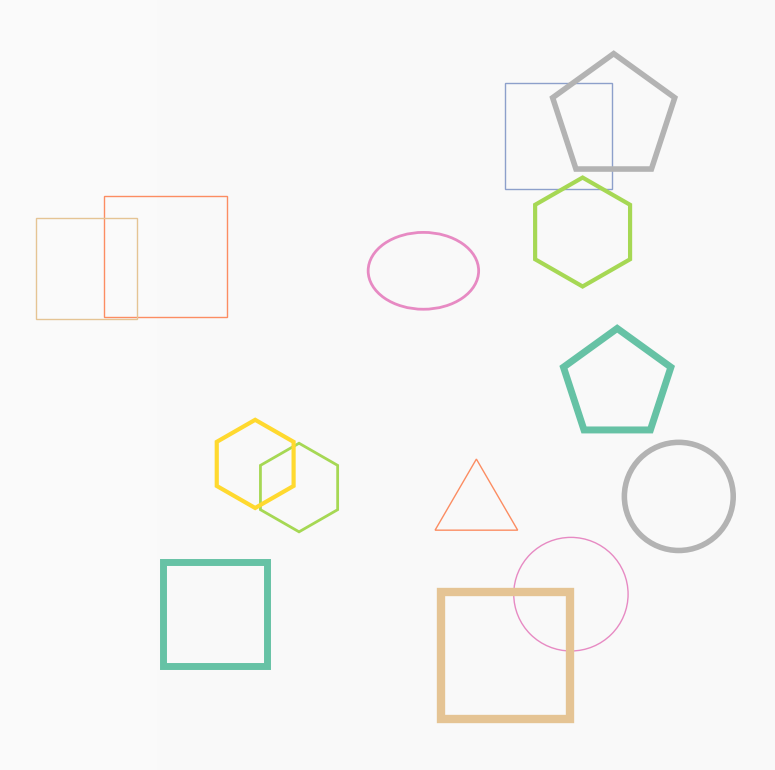[{"shape": "pentagon", "thickness": 2.5, "radius": 0.36, "center": [0.796, 0.501]}, {"shape": "square", "thickness": 2.5, "radius": 0.34, "center": [0.278, 0.202]}, {"shape": "triangle", "thickness": 0.5, "radius": 0.31, "center": [0.615, 0.342]}, {"shape": "square", "thickness": 0.5, "radius": 0.4, "center": [0.213, 0.667]}, {"shape": "square", "thickness": 0.5, "radius": 0.34, "center": [0.72, 0.824]}, {"shape": "circle", "thickness": 0.5, "radius": 0.37, "center": [0.737, 0.228]}, {"shape": "oval", "thickness": 1, "radius": 0.36, "center": [0.546, 0.648]}, {"shape": "hexagon", "thickness": 1, "radius": 0.29, "center": [0.386, 0.367]}, {"shape": "hexagon", "thickness": 1.5, "radius": 0.35, "center": [0.752, 0.699]}, {"shape": "hexagon", "thickness": 1.5, "radius": 0.29, "center": [0.329, 0.398]}, {"shape": "square", "thickness": 0.5, "radius": 0.33, "center": [0.111, 0.651]}, {"shape": "square", "thickness": 3, "radius": 0.41, "center": [0.652, 0.149]}, {"shape": "circle", "thickness": 2, "radius": 0.35, "center": [0.876, 0.355]}, {"shape": "pentagon", "thickness": 2, "radius": 0.41, "center": [0.792, 0.848]}]